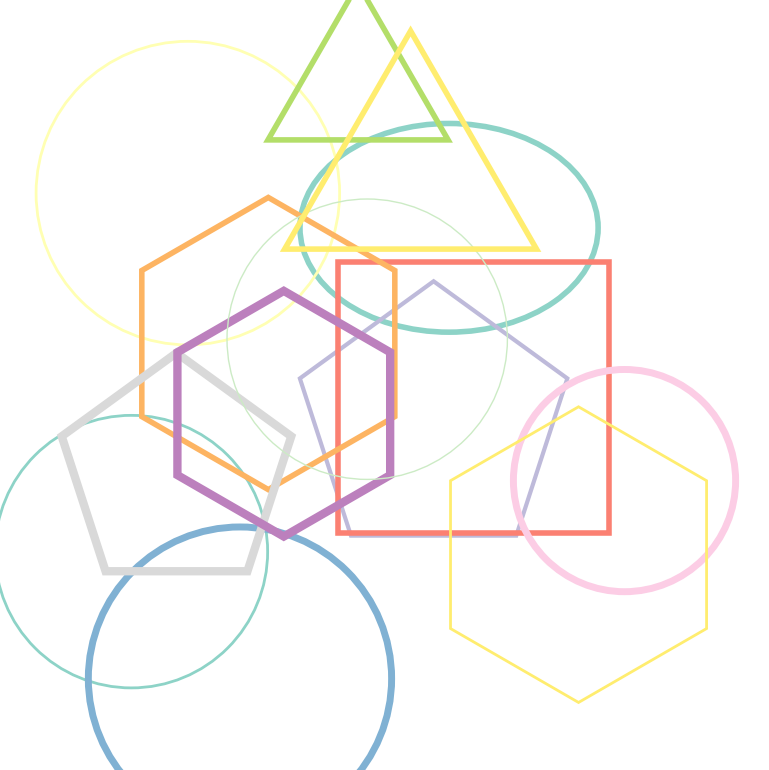[{"shape": "circle", "thickness": 1, "radius": 0.88, "center": [0.171, 0.284]}, {"shape": "oval", "thickness": 2, "radius": 0.97, "center": [0.583, 0.704]}, {"shape": "circle", "thickness": 1, "radius": 0.99, "center": [0.244, 0.749]}, {"shape": "pentagon", "thickness": 1.5, "radius": 0.91, "center": [0.563, 0.452]}, {"shape": "square", "thickness": 2, "radius": 0.88, "center": [0.615, 0.484]}, {"shape": "circle", "thickness": 2.5, "radius": 0.98, "center": [0.312, 0.119]}, {"shape": "hexagon", "thickness": 2, "radius": 0.95, "center": [0.348, 0.554]}, {"shape": "triangle", "thickness": 2, "radius": 0.68, "center": [0.465, 0.886]}, {"shape": "circle", "thickness": 2.5, "radius": 0.72, "center": [0.811, 0.376]}, {"shape": "pentagon", "thickness": 3, "radius": 0.78, "center": [0.229, 0.385]}, {"shape": "hexagon", "thickness": 3, "radius": 0.8, "center": [0.369, 0.463]}, {"shape": "circle", "thickness": 0.5, "radius": 0.91, "center": [0.477, 0.559]}, {"shape": "triangle", "thickness": 2, "radius": 0.94, "center": [0.533, 0.771]}, {"shape": "hexagon", "thickness": 1, "radius": 0.96, "center": [0.751, 0.28]}]